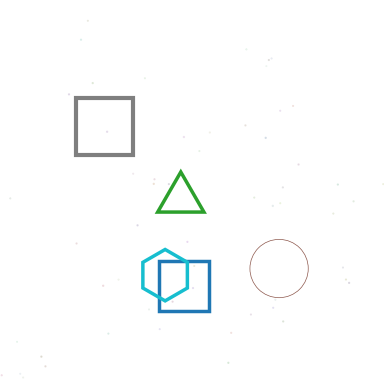[{"shape": "square", "thickness": 2.5, "radius": 0.33, "center": [0.478, 0.257]}, {"shape": "triangle", "thickness": 2.5, "radius": 0.35, "center": [0.47, 0.484]}, {"shape": "circle", "thickness": 0.5, "radius": 0.38, "center": [0.725, 0.302]}, {"shape": "square", "thickness": 3, "radius": 0.37, "center": [0.271, 0.671]}, {"shape": "hexagon", "thickness": 2.5, "radius": 0.33, "center": [0.429, 0.285]}]